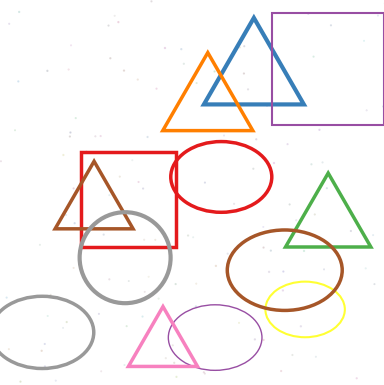[{"shape": "square", "thickness": 2.5, "radius": 0.62, "center": [0.335, 0.481]}, {"shape": "oval", "thickness": 2.5, "radius": 0.66, "center": [0.575, 0.54]}, {"shape": "triangle", "thickness": 3, "radius": 0.75, "center": [0.659, 0.804]}, {"shape": "triangle", "thickness": 2.5, "radius": 0.64, "center": [0.852, 0.422]}, {"shape": "oval", "thickness": 1, "radius": 0.61, "center": [0.559, 0.123]}, {"shape": "square", "thickness": 1.5, "radius": 0.72, "center": [0.851, 0.821]}, {"shape": "triangle", "thickness": 2.5, "radius": 0.68, "center": [0.54, 0.728]}, {"shape": "oval", "thickness": 1.5, "radius": 0.52, "center": [0.793, 0.196]}, {"shape": "triangle", "thickness": 2.5, "radius": 0.58, "center": [0.244, 0.464]}, {"shape": "oval", "thickness": 2.5, "radius": 0.75, "center": [0.74, 0.298]}, {"shape": "triangle", "thickness": 2.5, "radius": 0.52, "center": [0.423, 0.1]}, {"shape": "circle", "thickness": 3, "radius": 0.59, "center": [0.325, 0.331]}, {"shape": "oval", "thickness": 2.5, "radius": 0.67, "center": [0.11, 0.137]}]